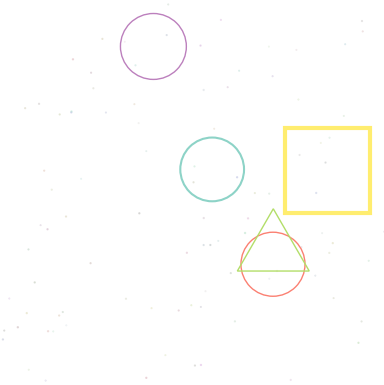[{"shape": "circle", "thickness": 1.5, "radius": 0.41, "center": [0.551, 0.56]}, {"shape": "circle", "thickness": 1, "radius": 0.42, "center": [0.709, 0.314]}, {"shape": "triangle", "thickness": 1, "radius": 0.54, "center": [0.71, 0.35]}, {"shape": "circle", "thickness": 1, "radius": 0.43, "center": [0.398, 0.879]}, {"shape": "square", "thickness": 3, "radius": 0.55, "center": [0.852, 0.556]}]